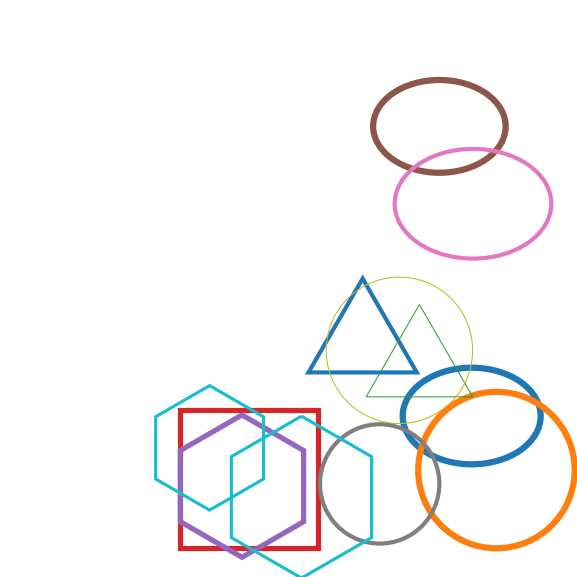[{"shape": "oval", "thickness": 3, "radius": 0.6, "center": [0.817, 0.279]}, {"shape": "triangle", "thickness": 2, "radius": 0.54, "center": [0.628, 0.408]}, {"shape": "circle", "thickness": 3, "radius": 0.68, "center": [0.86, 0.185]}, {"shape": "triangle", "thickness": 0.5, "radius": 0.53, "center": [0.726, 0.365]}, {"shape": "square", "thickness": 2.5, "radius": 0.6, "center": [0.431, 0.17]}, {"shape": "hexagon", "thickness": 2.5, "radius": 0.62, "center": [0.419, 0.157]}, {"shape": "oval", "thickness": 3, "radius": 0.57, "center": [0.761, 0.78]}, {"shape": "oval", "thickness": 2, "radius": 0.68, "center": [0.819, 0.646]}, {"shape": "circle", "thickness": 2, "radius": 0.52, "center": [0.657, 0.161]}, {"shape": "circle", "thickness": 0.5, "radius": 0.63, "center": [0.692, 0.393]}, {"shape": "hexagon", "thickness": 1.5, "radius": 0.54, "center": [0.363, 0.224]}, {"shape": "hexagon", "thickness": 1.5, "radius": 0.7, "center": [0.522, 0.138]}]